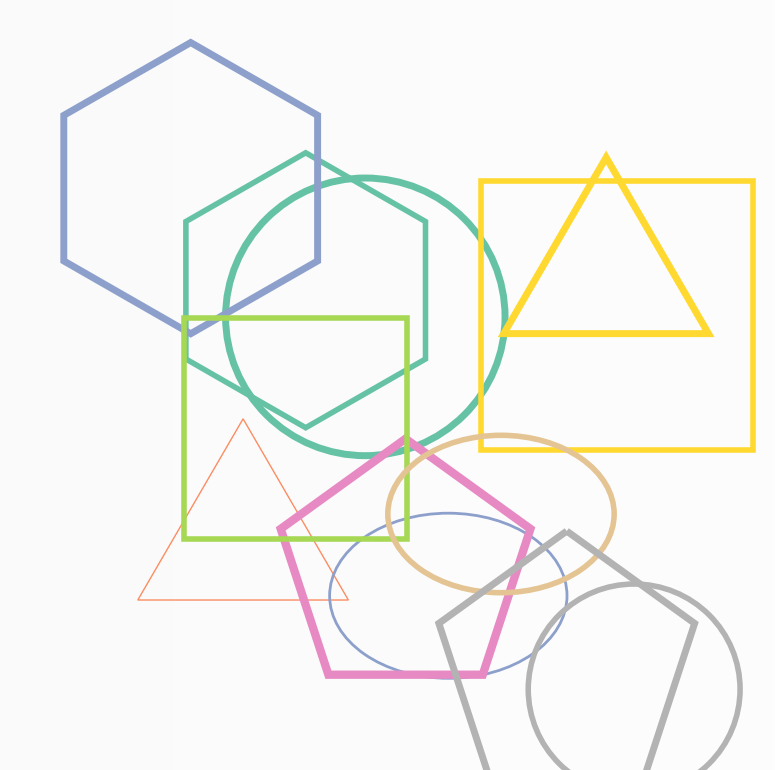[{"shape": "circle", "thickness": 2.5, "radius": 0.9, "center": [0.471, 0.589]}, {"shape": "hexagon", "thickness": 2, "radius": 0.89, "center": [0.394, 0.623]}, {"shape": "triangle", "thickness": 0.5, "radius": 0.78, "center": [0.314, 0.299]}, {"shape": "oval", "thickness": 1, "radius": 0.77, "center": [0.578, 0.226]}, {"shape": "hexagon", "thickness": 2.5, "radius": 0.95, "center": [0.246, 0.756]}, {"shape": "pentagon", "thickness": 3, "radius": 0.85, "center": [0.523, 0.261]}, {"shape": "square", "thickness": 2, "radius": 0.72, "center": [0.381, 0.444]}, {"shape": "square", "thickness": 2, "radius": 0.87, "center": [0.796, 0.59]}, {"shape": "triangle", "thickness": 2.5, "radius": 0.76, "center": [0.782, 0.643]}, {"shape": "oval", "thickness": 2, "radius": 0.73, "center": [0.646, 0.332]}, {"shape": "pentagon", "thickness": 2.5, "radius": 0.87, "center": [0.731, 0.137]}, {"shape": "circle", "thickness": 2, "radius": 0.68, "center": [0.818, 0.105]}]